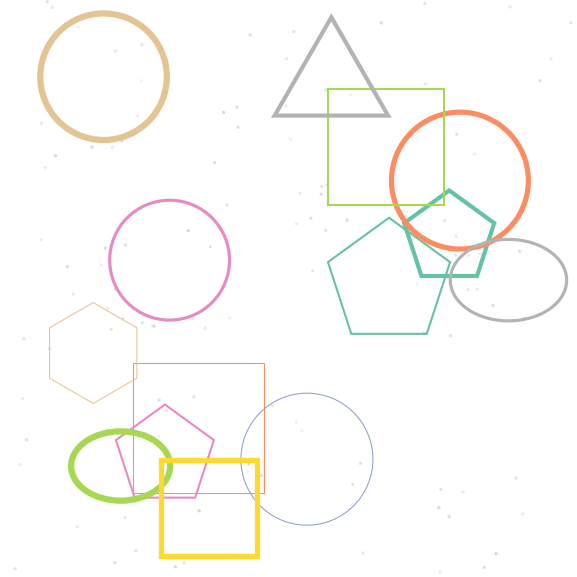[{"shape": "pentagon", "thickness": 2, "radius": 0.41, "center": [0.778, 0.587]}, {"shape": "pentagon", "thickness": 1, "radius": 0.56, "center": [0.674, 0.511]}, {"shape": "circle", "thickness": 2.5, "radius": 0.59, "center": [0.796, 0.686]}, {"shape": "square", "thickness": 0.5, "radius": 0.57, "center": [0.344, 0.258]}, {"shape": "circle", "thickness": 0.5, "radius": 0.57, "center": [0.531, 0.204]}, {"shape": "pentagon", "thickness": 1, "radius": 0.45, "center": [0.286, 0.21]}, {"shape": "circle", "thickness": 1.5, "radius": 0.52, "center": [0.294, 0.549]}, {"shape": "oval", "thickness": 3, "radius": 0.43, "center": [0.209, 0.192]}, {"shape": "square", "thickness": 1, "radius": 0.5, "center": [0.669, 0.745]}, {"shape": "square", "thickness": 2.5, "radius": 0.42, "center": [0.361, 0.12]}, {"shape": "circle", "thickness": 3, "radius": 0.55, "center": [0.179, 0.866]}, {"shape": "hexagon", "thickness": 0.5, "radius": 0.44, "center": [0.161, 0.388]}, {"shape": "triangle", "thickness": 2, "radius": 0.57, "center": [0.574, 0.856]}, {"shape": "oval", "thickness": 1.5, "radius": 0.5, "center": [0.88, 0.514]}]